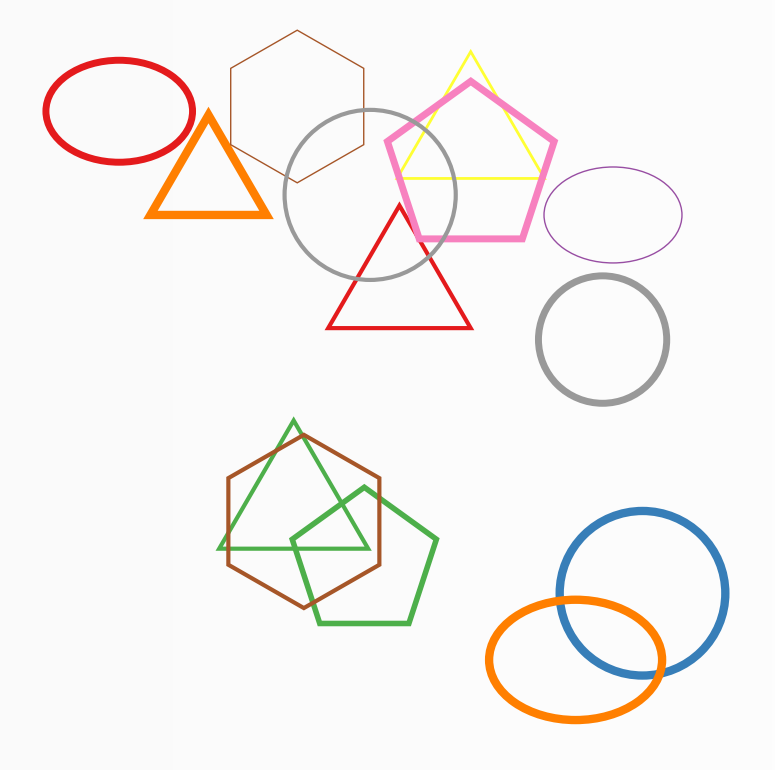[{"shape": "triangle", "thickness": 1.5, "radius": 0.53, "center": [0.515, 0.627]}, {"shape": "oval", "thickness": 2.5, "radius": 0.47, "center": [0.154, 0.856]}, {"shape": "circle", "thickness": 3, "radius": 0.53, "center": [0.829, 0.23]}, {"shape": "pentagon", "thickness": 2, "radius": 0.49, "center": [0.47, 0.269]}, {"shape": "triangle", "thickness": 1.5, "radius": 0.56, "center": [0.379, 0.343]}, {"shape": "oval", "thickness": 0.5, "radius": 0.45, "center": [0.791, 0.721]}, {"shape": "triangle", "thickness": 3, "radius": 0.43, "center": [0.269, 0.764]}, {"shape": "oval", "thickness": 3, "radius": 0.56, "center": [0.743, 0.143]}, {"shape": "triangle", "thickness": 1, "radius": 0.55, "center": [0.607, 0.823]}, {"shape": "hexagon", "thickness": 1.5, "radius": 0.56, "center": [0.392, 0.323]}, {"shape": "hexagon", "thickness": 0.5, "radius": 0.5, "center": [0.384, 0.862]}, {"shape": "pentagon", "thickness": 2.5, "radius": 0.57, "center": [0.607, 0.781]}, {"shape": "circle", "thickness": 2.5, "radius": 0.41, "center": [0.778, 0.559]}, {"shape": "circle", "thickness": 1.5, "radius": 0.55, "center": [0.478, 0.747]}]